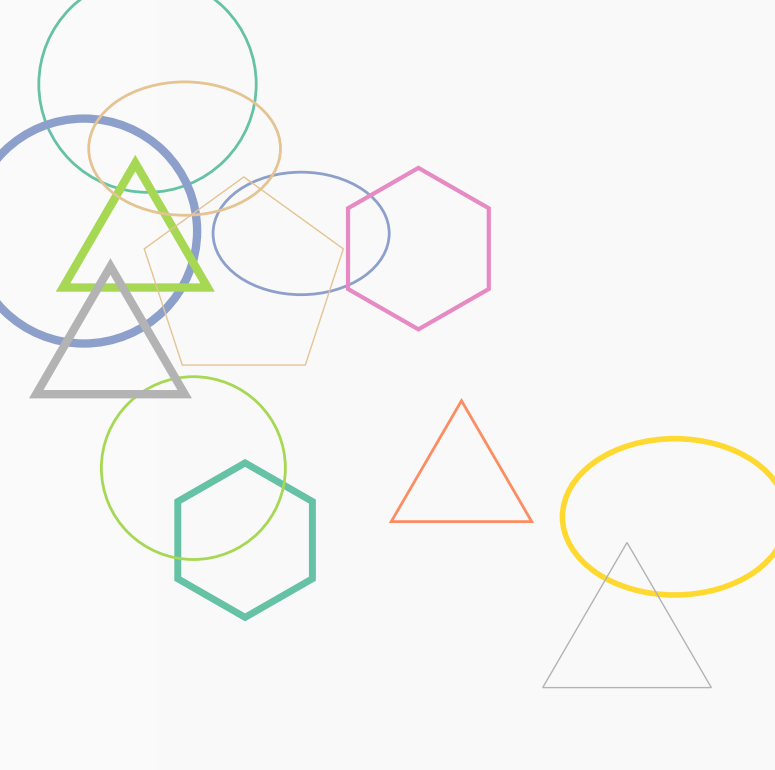[{"shape": "circle", "thickness": 1, "radius": 0.7, "center": [0.19, 0.89]}, {"shape": "hexagon", "thickness": 2.5, "radius": 0.5, "center": [0.316, 0.299]}, {"shape": "triangle", "thickness": 1, "radius": 0.52, "center": [0.595, 0.375]}, {"shape": "oval", "thickness": 1, "radius": 0.57, "center": [0.389, 0.697]}, {"shape": "circle", "thickness": 3, "radius": 0.73, "center": [0.108, 0.7]}, {"shape": "hexagon", "thickness": 1.5, "radius": 0.52, "center": [0.54, 0.677]}, {"shape": "triangle", "thickness": 3, "radius": 0.54, "center": [0.175, 0.68]}, {"shape": "circle", "thickness": 1, "radius": 0.59, "center": [0.249, 0.392]}, {"shape": "oval", "thickness": 2, "radius": 0.72, "center": [0.871, 0.329]}, {"shape": "pentagon", "thickness": 0.5, "radius": 0.68, "center": [0.315, 0.635]}, {"shape": "oval", "thickness": 1, "radius": 0.62, "center": [0.238, 0.807]}, {"shape": "triangle", "thickness": 3, "radius": 0.55, "center": [0.143, 0.543]}, {"shape": "triangle", "thickness": 0.5, "radius": 0.63, "center": [0.809, 0.17]}]